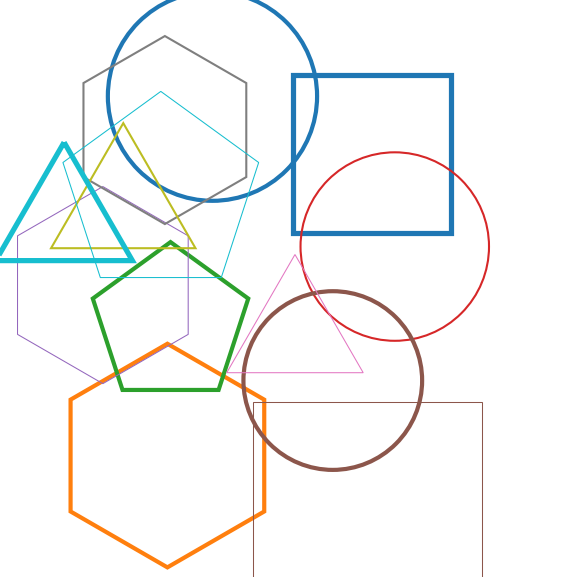[{"shape": "square", "thickness": 2.5, "radius": 0.68, "center": [0.643, 0.732]}, {"shape": "circle", "thickness": 2, "radius": 0.91, "center": [0.368, 0.833]}, {"shape": "hexagon", "thickness": 2, "radius": 0.97, "center": [0.29, 0.21]}, {"shape": "pentagon", "thickness": 2, "radius": 0.71, "center": [0.295, 0.438]}, {"shape": "circle", "thickness": 1, "radius": 0.82, "center": [0.684, 0.572]}, {"shape": "hexagon", "thickness": 0.5, "radius": 0.85, "center": [0.178, 0.505]}, {"shape": "circle", "thickness": 2, "radius": 0.77, "center": [0.576, 0.34]}, {"shape": "square", "thickness": 0.5, "radius": 0.99, "center": [0.637, 0.105]}, {"shape": "triangle", "thickness": 0.5, "radius": 0.68, "center": [0.511, 0.422]}, {"shape": "hexagon", "thickness": 1, "radius": 0.81, "center": [0.286, 0.774]}, {"shape": "triangle", "thickness": 1, "radius": 0.72, "center": [0.213, 0.642]}, {"shape": "triangle", "thickness": 2.5, "radius": 0.68, "center": [0.111, 0.616]}, {"shape": "pentagon", "thickness": 0.5, "radius": 0.89, "center": [0.278, 0.663]}]